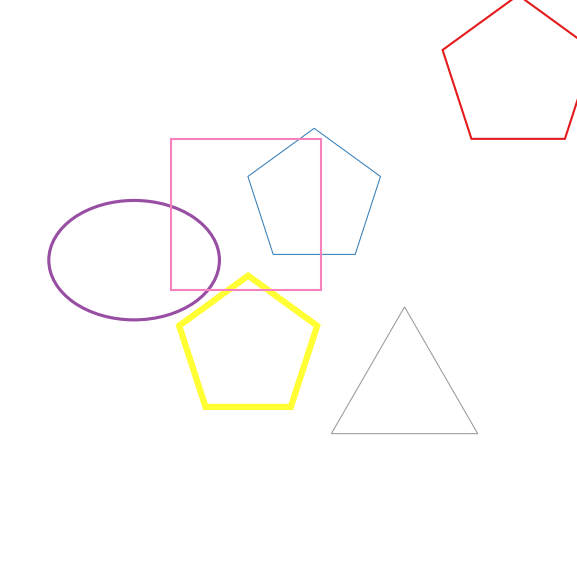[{"shape": "pentagon", "thickness": 1, "radius": 0.69, "center": [0.897, 0.87]}, {"shape": "pentagon", "thickness": 0.5, "radius": 0.6, "center": [0.544, 0.656]}, {"shape": "oval", "thickness": 1.5, "radius": 0.74, "center": [0.232, 0.549]}, {"shape": "pentagon", "thickness": 3, "radius": 0.63, "center": [0.43, 0.396]}, {"shape": "square", "thickness": 1, "radius": 0.65, "center": [0.426, 0.627]}, {"shape": "triangle", "thickness": 0.5, "radius": 0.73, "center": [0.701, 0.321]}]